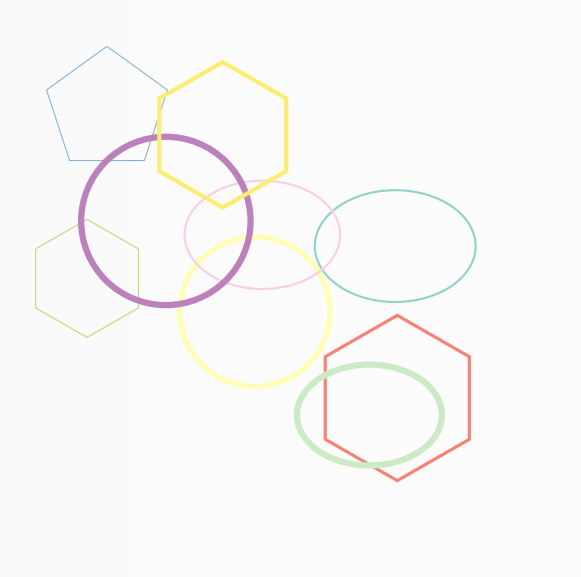[{"shape": "oval", "thickness": 1, "radius": 0.69, "center": [0.68, 0.573]}, {"shape": "circle", "thickness": 2.5, "radius": 0.65, "center": [0.439, 0.459]}, {"shape": "hexagon", "thickness": 1.5, "radius": 0.72, "center": [0.683, 0.31]}, {"shape": "pentagon", "thickness": 0.5, "radius": 0.55, "center": [0.184, 0.81]}, {"shape": "hexagon", "thickness": 0.5, "radius": 0.51, "center": [0.15, 0.517]}, {"shape": "oval", "thickness": 1, "radius": 0.67, "center": [0.451, 0.592]}, {"shape": "circle", "thickness": 3, "radius": 0.73, "center": [0.285, 0.617]}, {"shape": "oval", "thickness": 3, "radius": 0.62, "center": [0.636, 0.28]}, {"shape": "hexagon", "thickness": 2, "radius": 0.63, "center": [0.383, 0.766]}]